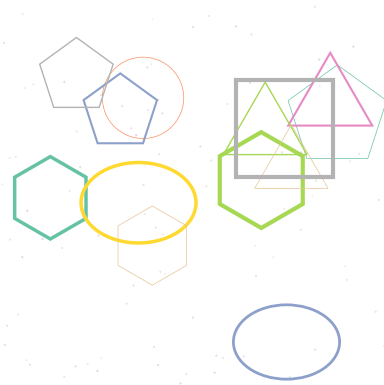[{"shape": "hexagon", "thickness": 2.5, "radius": 0.53, "center": [0.131, 0.486]}, {"shape": "pentagon", "thickness": 0.5, "radius": 0.67, "center": [0.876, 0.697]}, {"shape": "circle", "thickness": 0.5, "radius": 0.53, "center": [0.372, 0.746]}, {"shape": "pentagon", "thickness": 1.5, "radius": 0.5, "center": [0.312, 0.709]}, {"shape": "oval", "thickness": 2, "radius": 0.69, "center": [0.744, 0.112]}, {"shape": "triangle", "thickness": 1.5, "radius": 0.63, "center": [0.858, 0.737]}, {"shape": "hexagon", "thickness": 3, "radius": 0.62, "center": [0.679, 0.532]}, {"shape": "triangle", "thickness": 1, "radius": 0.63, "center": [0.689, 0.661]}, {"shape": "oval", "thickness": 2.5, "radius": 0.75, "center": [0.36, 0.473]}, {"shape": "triangle", "thickness": 0.5, "radius": 0.55, "center": [0.757, 0.566]}, {"shape": "hexagon", "thickness": 0.5, "radius": 0.51, "center": [0.396, 0.362]}, {"shape": "pentagon", "thickness": 1, "radius": 0.5, "center": [0.199, 0.802]}, {"shape": "square", "thickness": 3, "radius": 0.63, "center": [0.739, 0.667]}]